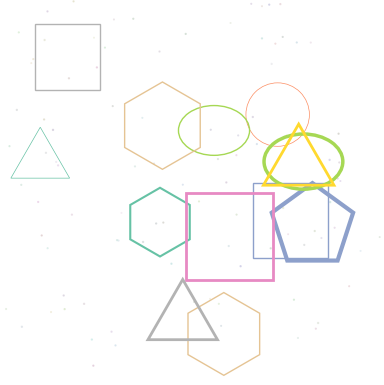[{"shape": "hexagon", "thickness": 1.5, "radius": 0.45, "center": [0.416, 0.423]}, {"shape": "triangle", "thickness": 0.5, "radius": 0.44, "center": [0.105, 0.581]}, {"shape": "circle", "thickness": 0.5, "radius": 0.41, "center": [0.721, 0.702]}, {"shape": "pentagon", "thickness": 3, "radius": 0.56, "center": [0.812, 0.413]}, {"shape": "square", "thickness": 1, "radius": 0.49, "center": [0.754, 0.427]}, {"shape": "square", "thickness": 2, "radius": 0.56, "center": [0.596, 0.385]}, {"shape": "oval", "thickness": 2.5, "radius": 0.51, "center": [0.788, 0.58]}, {"shape": "oval", "thickness": 1, "radius": 0.46, "center": [0.556, 0.661]}, {"shape": "triangle", "thickness": 2, "radius": 0.53, "center": [0.776, 0.572]}, {"shape": "hexagon", "thickness": 1, "radius": 0.54, "center": [0.581, 0.133]}, {"shape": "hexagon", "thickness": 1, "radius": 0.57, "center": [0.422, 0.674]}, {"shape": "square", "thickness": 1, "radius": 0.43, "center": [0.175, 0.852]}, {"shape": "triangle", "thickness": 2, "radius": 0.52, "center": [0.475, 0.17]}]